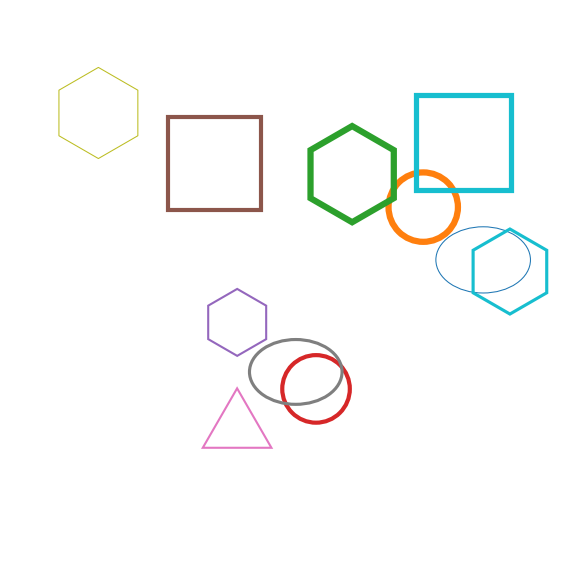[{"shape": "oval", "thickness": 0.5, "radius": 0.41, "center": [0.837, 0.549]}, {"shape": "circle", "thickness": 3, "radius": 0.3, "center": [0.733, 0.64]}, {"shape": "hexagon", "thickness": 3, "radius": 0.42, "center": [0.61, 0.698]}, {"shape": "circle", "thickness": 2, "radius": 0.29, "center": [0.547, 0.326]}, {"shape": "hexagon", "thickness": 1, "radius": 0.29, "center": [0.411, 0.441]}, {"shape": "square", "thickness": 2, "radius": 0.4, "center": [0.372, 0.715]}, {"shape": "triangle", "thickness": 1, "radius": 0.34, "center": [0.411, 0.258]}, {"shape": "oval", "thickness": 1.5, "radius": 0.4, "center": [0.512, 0.355]}, {"shape": "hexagon", "thickness": 0.5, "radius": 0.39, "center": [0.17, 0.804]}, {"shape": "hexagon", "thickness": 1.5, "radius": 0.37, "center": [0.883, 0.529]}, {"shape": "square", "thickness": 2.5, "radius": 0.41, "center": [0.802, 0.753]}]